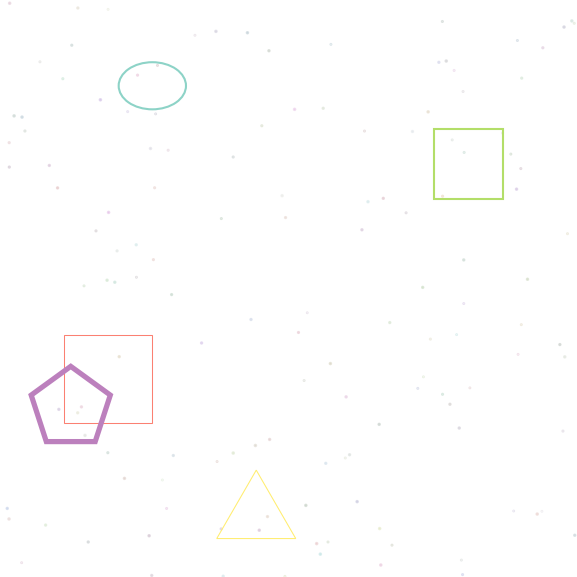[{"shape": "oval", "thickness": 1, "radius": 0.29, "center": [0.264, 0.851]}, {"shape": "square", "thickness": 0.5, "radius": 0.38, "center": [0.187, 0.343]}, {"shape": "square", "thickness": 1, "radius": 0.3, "center": [0.811, 0.715]}, {"shape": "pentagon", "thickness": 2.5, "radius": 0.36, "center": [0.123, 0.293]}, {"shape": "triangle", "thickness": 0.5, "radius": 0.39, "center": [0.444, 0.106]}]